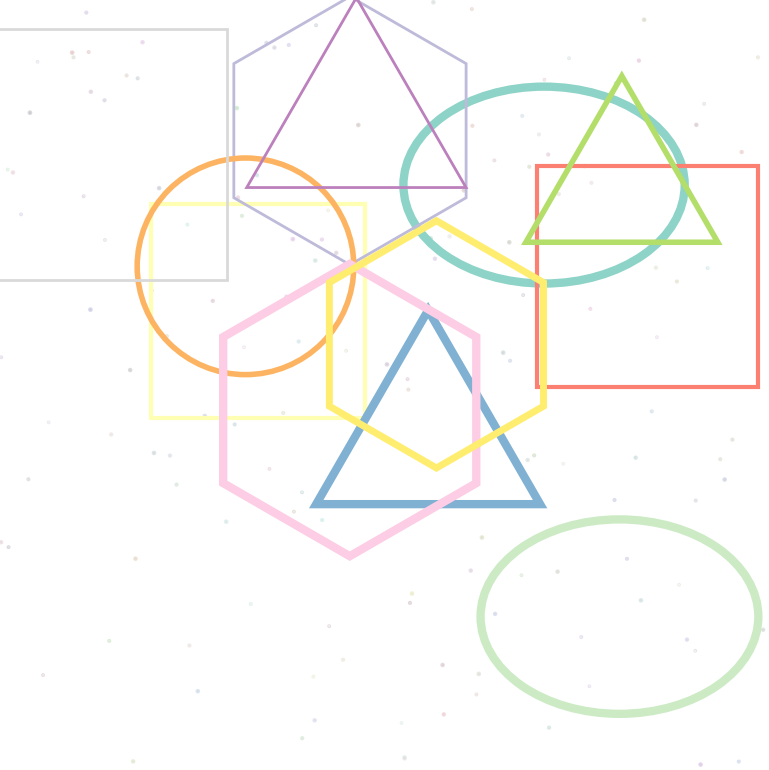[{"shape": "oval", "thickness": 3, "radius": 0.91, "center": [0.707, 0.76]}, {"shape": "square", "thickness": 1.5, "radius": 0.69, "center": [0.335, 0.596]}, {"shape": "hexagon", "thickness": 1, "radius": 0.87, "center": [0.455, 0.83]}, {"shape": "square", "thickness": 1.5, "radius": 0.72, "center": [0.841, 0.641]}, {"shape": "triangle", "thickness": 3, "radius": 0.84, "center": [0.556, 0.429]}, {"shape": "circle", "thickness": 2, "radius": 0.7, "center": [0.319, 0.654]}, {"shape": "triangle", "thickness": 2, "radius": 0.72, "center": [0.808, 0.757]}, {"shape": "hexagon", "thickness": 3, "radius": 0.95, "center": [0.454, 0.467]}, {"shape": "square", "thickness": 1, "radius": 0.82, "center": [0.132, 0.799]}, {"shape": "triangle", "thickness": 1, "radius": 0.82, "center": [0.463, 0.839]}, {"shape": "oval", "thickness": 3, "radius": 0.9, "center": [0.804, 0.199]}, {"shape": "hexagon", "thickness": 2.5, "radius": 0.8, "center": [0.567, 0.553]}]